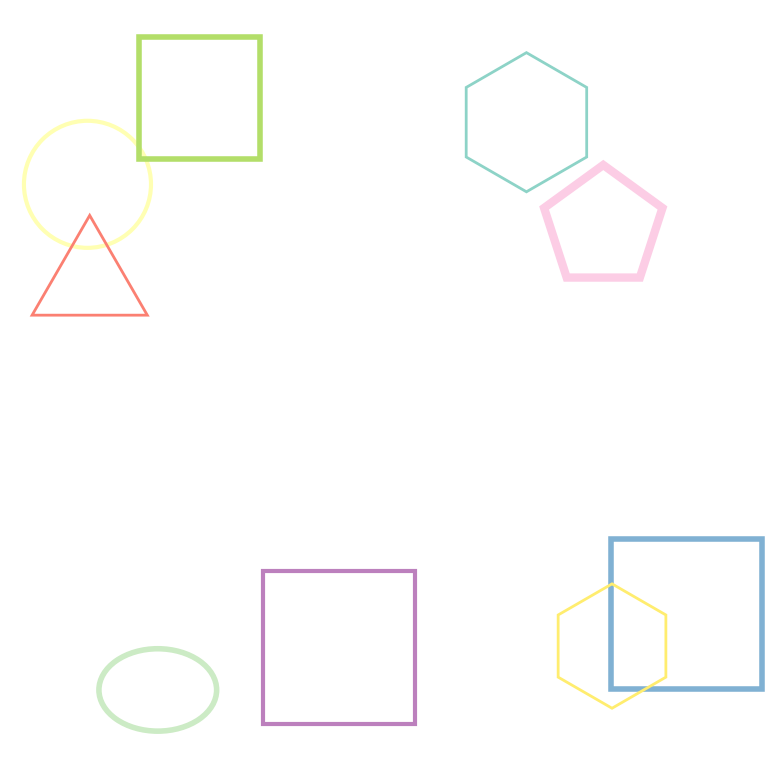[{"shape": "hexagon", "thickness": 1, "radius": 0.45, "center": [0.684, 0.841]}, {"shape": "circle", "thickness": 1.5, "radius": 0.41, "center": [0.114, 0.761]}, {"shape": "triangle", "thickness": 1, "radius": 0.43, "center": [0.116, 0.634]}, {"shape": "square", "thickness": 2, "radius": 0.49, "center": [0.892, 0.203]}, {"shape": "square", "thickness": 2, "radius": 0.39, "center": [0.259, 0.873]}, {"shape": "pentagon", "thickness": 3, "radius": 0.4, "center": [0.783, 0.705]}, {"shape": "square", "thickness": 1.5, "radius": 0.5, "center": [0.44, 0.159]}, {"shape": "oval", "thickness": 2, "radius": 0.38, "center": [0.205, 0.104]}, {"shape": "hexagon", "thickness": 1, "radius": 0.4, "center": [0.795, 0.161]}]